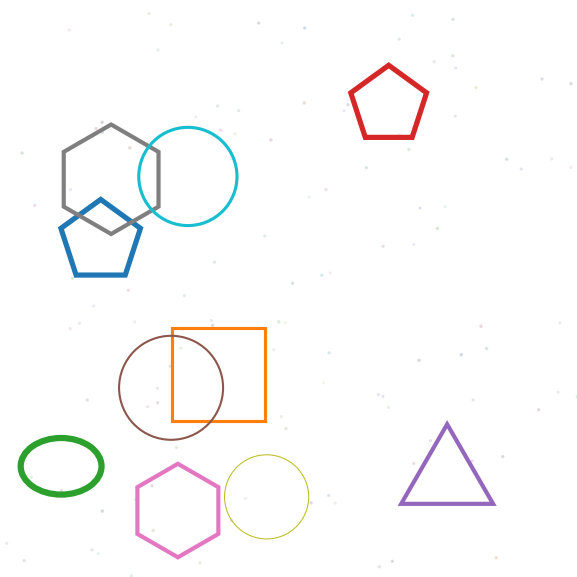[{"shape": "pentagon", "thickness": 2.5, "radius": 0.36, "center": [0.174, 0.581]}, {"shape": "square", "thickness": 1.5, "radius": 0.4, "center": [0.378, 0.35]}, {"shape": "oval", "thickness": 3, "radius": 0.35, "center": [0.106, 0.192]}, {"shape": "pentagon", "thickness": 2.5, "radius": 0.35, "center": [0.673, 0.817]}, {"shape": "triangle", "thickness": 2, "radius": 0.46, "center": [0.774, 0.173]}, {"shape": "circle", "thickness": 1, "radius": 0.45, "center": [0.296, 0.328]}, {"shape": "hexagon", "thickness": 2, "radius": 0.4, "center": [0.308, 0.115]}, {"shape": "hexagon", "thickness": 2, "radius": 0.47, "center": [0.192, 0.689]}, {"shape": "circle", "thickness": 0.5, "radius": 0.36, "center": [0.462, 0.139]}, {"shape": "circle", "thickness": 1.5, "radius": 0.43, "center": [0.325, 0.694]}]